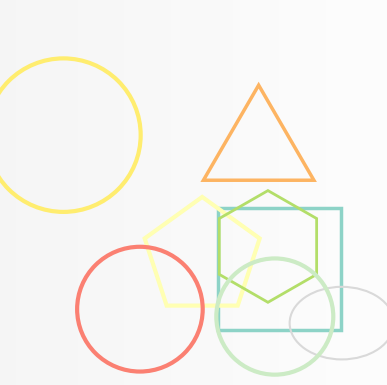[{"shape": "square", "thickness": 2.5, "radius": 0.79, "center": [0.721, 0.301]}, {"shape": "pentagon", "thickness": 3, "radius": 0.78, "center": [0.522, 0.332]}, {"shape": "circle", "thickness": 3, "radius": 0.81, "center": [0.361, 0.197]}, {"shape": "triangle", "thickness": 2.5, "radius": 0.82, "center": [0.667, 0.614]}, {"shape": "hexagon", "thickness": 2, "radius": 0.73, "center": [0.691, 0.36]}, {"shape": "oval", "thickness": 1.5, "radius": 0.67, "center": [0.882, 0.161]}, {"shape": "circle", "thickness": 3, "radius": 0.75, "center": [0.709, 0.178]}, {"shape": "circle", "thickness": 3, "radius": 1.0, "center": [0.164, 0.649]}]